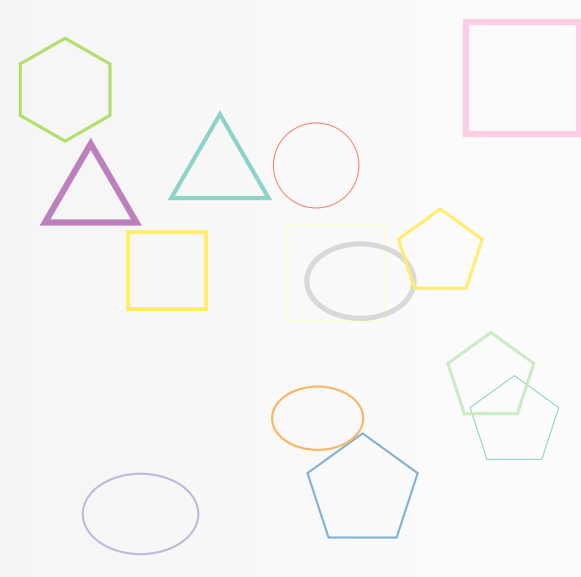[{"shape": "triangle", "thickness": 2, "radius": 0.48, "center": [0.378, 0.704]}, {"shape": "pentagon", "thickness": 0.5, "radius": 0.4, "center": [0.885, 0.269]}, {"shape": "square", "thickness": 0.5, "radius": 0.42, "center": [0.577, 0.526]}, {"shape": "oval", "thickness": 1, "radius": 0.5, "center": [0.242, 0.109]}, {"shape": "circle", "thickness": 0.5, "radius": 0.37, "center": [0.544, 0.713]}, {"shape": "pentagon", "thickness": 1, "radius": 0.5, "center": [0.624, 0.149]}, {"shape": "oval", "thickness": 1, "radius": 0.39, "center": [0.546, 0.275]}, {"shape": "hexagon", "thickness": 1.5, "radius": 0.45, "center": [0.112, 0.844]}, {"shape": "square", "thickness": 3, "radius": 0.49, "center": [0.898, 0.864]}, {"shape": "oval", "thickness": 2.5, "radius": 0.46, "center": [0.62, 0.512]}, {"shape": "triangle", "thickness": 3, "radius": 0.45, "center": [0.156, 0.659]}, {"shape": "pentagon", "thickness": 1.5, "radius": 0.39, "center": [0.845, 0.346]}, {"shape": "pentagon", "thickness": 1.5, "radius": 0.38, "center": [0.758, 0.561]}, {"shape": "square", "thickness": 2, "radius": 0.33, "center": [0.288, 0.531]}]